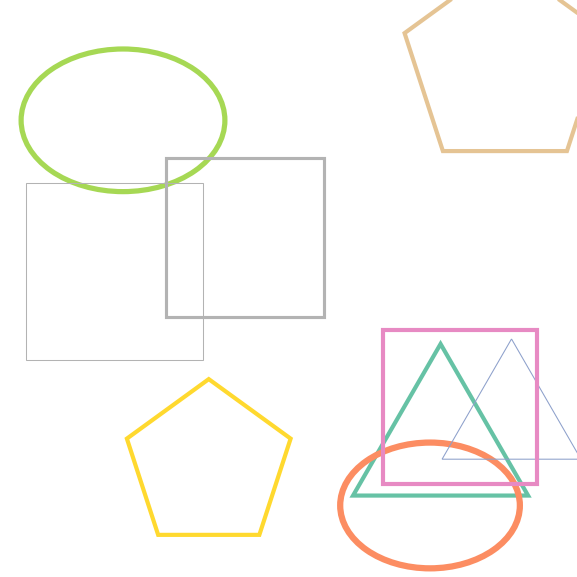[{"shape": "triangle", "thickness": 2, "radius": 0.88, "center": [0.763, 0.229]}, {"shape": "oval", "thickness": 3, "radius": 0.78, "center": [0.745, 0.124]}, {"shape": "triangle", "thickness": 0.5, "radius": 0.69, "center": [0.886, 0.273]}, {"shape": "square", "thickness": 2, "radius": 0.67, "center": [0.797, 0.295]}, {"shape": "oval", "thickness": 2.5, "radius": 0.88, "center": [0.213, 0.791]}, {"shape": "pentagon", "thickness": 2, "radius": 0.75, "center": [0.361, 0.194]}, {"shape": "pentagon", "thickness": 2, "radius": 0.91, "center": [0.874, 0.885]}, {"shape": "square", "thickness": 1.5, "radius": 0.69, "center": [0.424, 0.588]}, {"shape": "square", "thickness": 0.5, "radius": 0.77, "center": [0.198, 0.53]}]